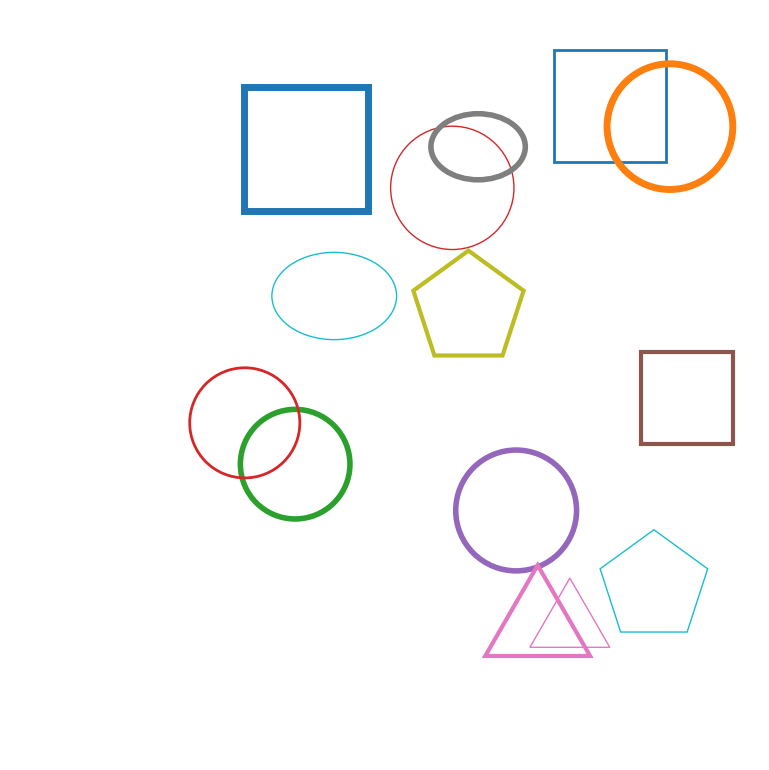[{"shape": "square", "thickness": 1, "radius": 0.36, "center": [0.792, 0.863]}, {"shape": "square", "thickness": 2.5, "radius": 0.4, "center": [0.397, 0.806]}, {"shape": "circle", "thickness": 2.5, "radius": 0.41, "center": [0.87, 0.836]}, {"shape": "circle", "thickness": 2, "radius": 0.36, "center": [0.383, 0.397]}, {"shape": "circle", "thickness": 0.5, "radius": 0.4, "center": [0.587, 0.756]}, {"shape": "circle", "thickness": 1, "radius": 0.36, "center": [0.318, 0.451]}, {"shape": "circle", "thickness": 2, "radius": 0.39, "center": [0.67, 0.337]}, {"shape": "square", "thickness": 1.5, "radius": 0.3, "center": [0.892, 0.483]}, {"shape": "triangle", "thickness": 0.5, "radius": 0.3, "center": [0.74, 0.189]}, {"shape": "triangle", "thickness": 1.5, "radius": 0.39, "center": [0.698, 0.187]}, {"shape": "oval", "thickness": 2, "radius": 0.31, "center": [0.621, 0.809]}, {"shape": "pentagon", "thickness": 1.5, "radius": 0.38, "center": [0.608, 0.599]}, {"shape": "oval", "thickness": 0.5, "radius": 0.4, "center": [0.434, 0.616]}, {"shape": "pentagon", "thickness": 0.5, "radius": 0.37, "center": [0.849, 0.239]}]